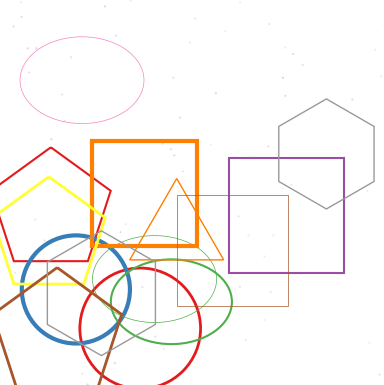[{"shape": "pentagon", "thickness": 1.5, "radius": 0.82, "center": [0.132, 0.454]}, {"shape": "circle", "thickness": 2, "radius": 0.78, "center": [0.364, 0.147]}, {"shape": "circle", "thickness": 3, "radius": 0.7, "center": [0.197, 0.248]}, {"shape": "oval", "thickness": 1.5, "radius": 0.79, "center": [0.445, 0.216]}, {"shape": "oval", "thickness": 0.5, "radius": 0.81, "center": [0.401, 0.275]}, {"shape": "square", "thickness": 1.5, "radius": 0.74, "center": [0.745, 0.44]}, {"shape": "triangle", "thickness": 1, "radius": 0.7, "center": [0.459, 0.395]}, {"shape": "square", "thickness": 3, "radius": 0.68, "center": [0.374, 0.496]}, {"shape": "pentagon", "thickness": 2, "radius": 0.77, "center": [0.127, 0.387]}, {"shape": "square", "thickness": 0.5, "radius": 0.72, "center": [0.604, 0.349]}, {"shape": "pentagon", "thickness": 2, "radius": 0.88, "center": [0.149, 0.129]}, {"shape": "oval", "thickness": 0.5, "radius": 0.8, "center": [0.213, 0.792]}, {"shape": "hexagon", "thickness": 1, "radius": 0.81, "center": [0.263, 0.238]}, {"shape": "hexagon", "thickness": 1, "radius": 0.71, "center": [0.848, 0.6]}]